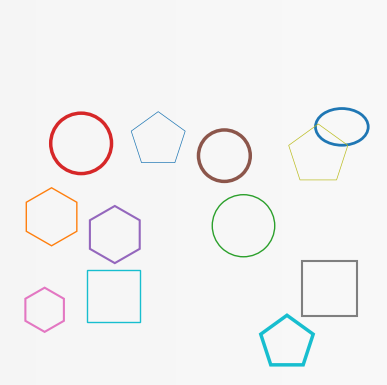[{"shape": "oval", "thickness": 2, "radius": 0.34, "center": [0.882, 0.67]}, {"shape": "pentagon", "thickness": 0.5, "radius": 0.37, "center": [0.408, 0.637]}, {"shape": "hexagon", "thickness": 1, "radius": 0.38, "center": [0.133, 0.437]}, {"shape": "circle", "thickness": 1, "radius": 0.4, "center": [0.628, 0.414]}, {"shape": "circle", "thickness": 2.5, "radius": 0.39, "center": [0.209, 0.628]}, {"shape": "hexagon", "thickness": 1.5, "radius": 0.37, "center": [0.296, 0.391]}, {"shape": "circle", "thickness": 2.5, "radius": 0.33, "center": [0.579, 0.596]}, {"shape": "hexagon", "thickness": 1.5, "radius": 0.29, "center": [0.115, 0.195]}, {"shape": "square", "thickness": 1.5, "radius": 0.36, "center": [0.849, 0.25]}, {"shape": "pentagon", "thickness": 0.5, "radius": 0.4, "center": [0.821, 0.598]}, {"shape": "square", "thickness": 1, "radius": 0.34, "center": [0.293, 0.231]}, {"shape": "pentagon", "thickness": 2.5, "radius": 0.36, "center": [0.741, 0.11]}]